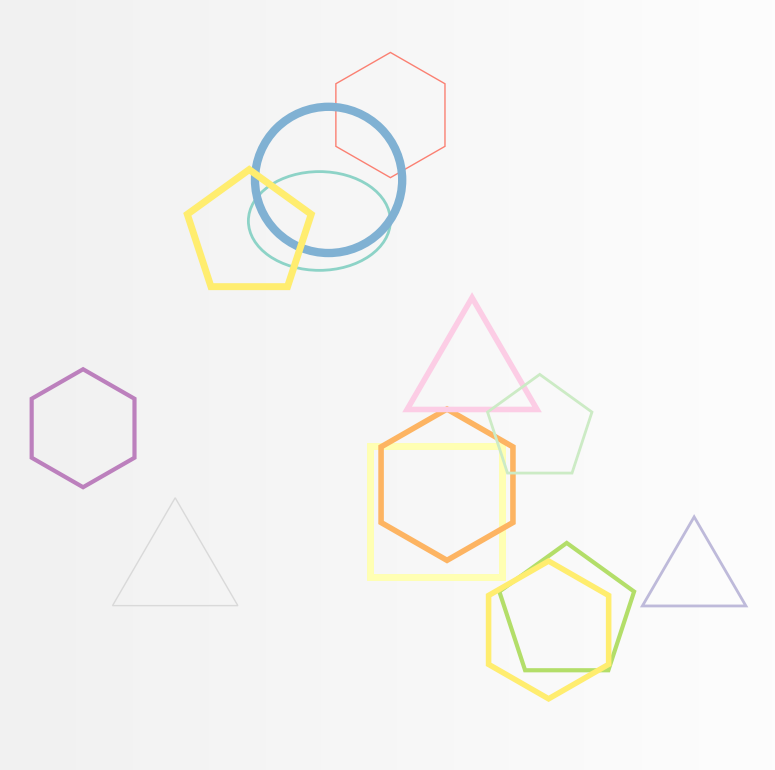[{"shape": "oval", "thickness": 1, "radius": 0.46, "center": [0.412, 0.713]}, {"shape": "square", "thickness": 2.5, "radius": 0.43, "center": [0.563, 0.336]}, {"shape": "triangle", "thickness": 1, "radius": 0.39, "center": [0.896, 0.252]}, {"shape": "hexagon", "thickness": 0.5, "radius": 0.41, "center": [0.504, 0.851]}, {"shape": "circle", "thickness": 3, "radius": 0.47, "center": [0.424, 0.766]}, {"shape": "hexagon", "thickness": 2, "radius": 0.49, "center": [0.577, 0.371]}, {"shape": "pentagon", "thickness": 1.5, "radius": 0.46, "center": [0.731, 0.203]}, {"shape": "triangle", "thickness": 2, "radius": 0.48, "center": [0.609, 0.517]}, {"shape": "triangle", "thickness": 0.5, "radius": 0.47, "center": [0.226, 0.26]}, {"shape": "hexagon", "thickness": 1.5, "radius": 0.38, "center": [0.107, 0.444]}, {"shape": "pentagon", "thickness": 1, "radius": 0.35, "center": [0.696, 0.443]}, {"shape": "hexagon", "thickness": 2, "radius": 0.45, "center": [0.708, 0.182]}, {"shape": "pentagon", "thickness": 2.5, "radius": 0.42, "center": [0.322, 0.696]}]